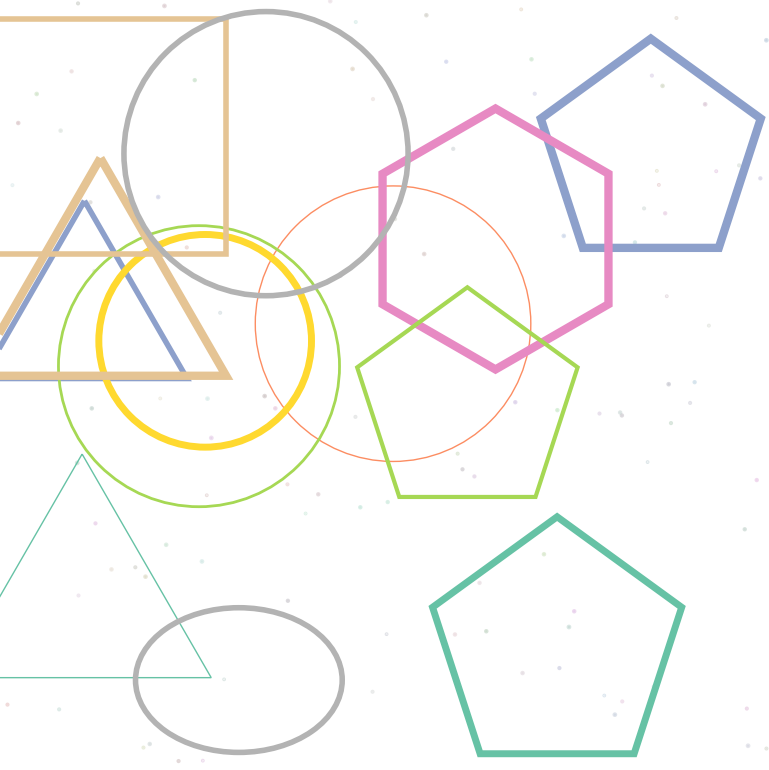[{"shape": "triangle", "thickness": 0.5, "radius": 0.97, "center": [0.107, 0.217]}, {"shape": "pentagon", "thickness": 2.5, "radius": 0.85, "center": [0.724, 0.159]}, {"shape": "circle", "thickness": 0.5, "radius": 0.89, "center": [0.51, 0.58]}, {"shape": "pentagon", "thickness": 3, "radius": 0.75, "center": [0.845, 0.8]}, {"shape": "triangle", "thickness": 2, "radius": 0.77, "center": [0.11, 0.585]}, {"shape": "hexagon", "thickness": 3, "radius": 0.85, "center": [0.644, 0.69]}, {"shape": "circle", "thickness": 1, "radius": 0.91, "center": [0.258, 0.524]}, {"shape": "pentagon", "thickness": 1.5, "radius": 0.75, "center": [0.607, 0.476]}, {"shape": "circle", "thickness": 2.5, "radius": 0.69, "center": [0.266, 0.557]}, {"shape": "triangle", "thickness": 3, "radius": 0.94, "center": [0.13, 0.606]}, {"shape": "square", "thickness": 2, "radius": 0.76, "center": [0.142, 0.823]}, {"shape": "oval", "thickness": 2, "radius": 0.67, "center": [0.31, 0.117]}, {"shape": "circle", "thickness": 2, "radius": 0.92, "center": [0.345, 0.8]}]